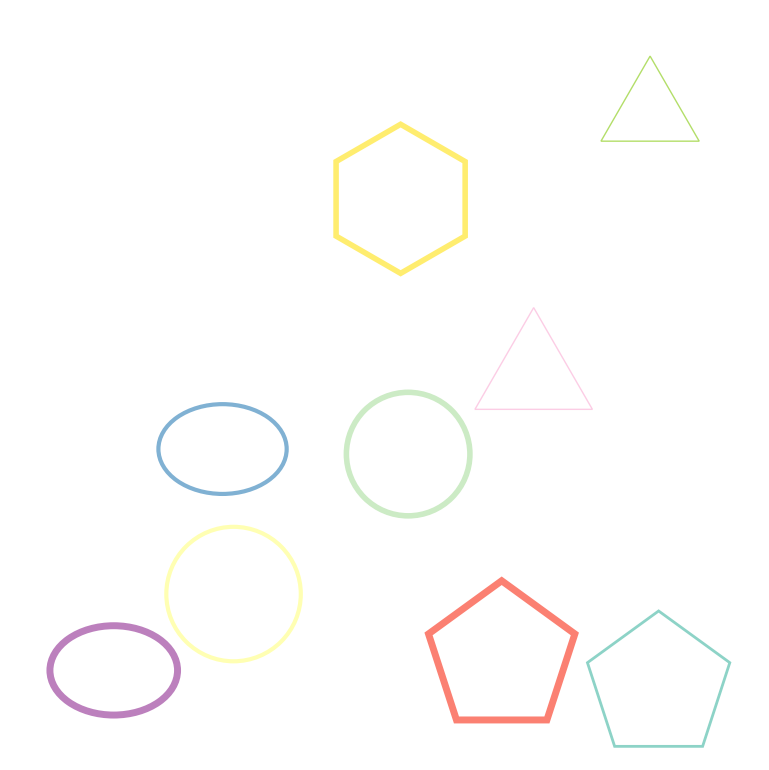[{"shape": "pentagon", "thickness": 1, "radius": 0.49, "center": [0.855, 0.109]}, {"shape": "circle", "thickness": 1.5, "radius": 0.44, "center": [0.303, 0.228]}, {"shape": "pentagon", "thickness": 2.5, "radius": 0.5, "center": [0.652, 0.146]}, {"shape": "oval", "thickness": 1.5, "radius": 0.42, "center": [0.289, 0.417]}, {"shape": "triangle", "thickness": 0.5, "radius": 0.37, "center": [0.844, 0.853]}, {"shape": "triangle", "thickness": 0.5, "radius": 0.44, "center": [0.693, 0.512]}, {"shape": "oval", "thickness": 2.5, "radius": 0.41, "center": [0.148, 0.129]}, {"shape": "circle", "thickness": 2, "radius": 0.4, "center": [0.53, 0.41]}, {"shape": "hexagon", "thickness": 2, "radius": 0.48, "center": [0.52, 0.742]}]